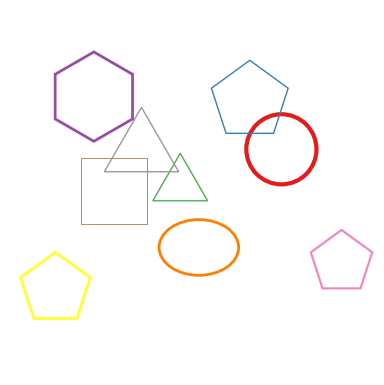[{"shape": "circle", "thickness": 3, "radius": 0.46, "center": [0.731, 0.612]}, {"shape": "pentagon", "thickness": 1, "radius": 0.52, "center": [0.649, 0.738]}, {"shape": "triangle", "thickness": 1, "radius": 0.41, "center": [0.468, 0.52]}, {"shape": "hexagon", "thickness": 2, "radius": 0.58, "center": [0.244, 0.749]}, {"shape": "oval", "thickness": 2, "radius": 0.52, "center": [0.516, 0.357]}, {"shape": "pentagon", "thickness": 2, "radius": 0.48, "center": [0.144, 0.25]}, {"shape": "square", "thickness": 0.5, "radius": 0.43, "center": [0.296, 0.504]}, {"shape": "pentagon", "thickness": 1.5, "radius": 0.42, "center": [0.887, 0.319]}, {"shape": "triangle", "thickness": 1, "radius": 0.56, "center": [0.367, 0.61]}]